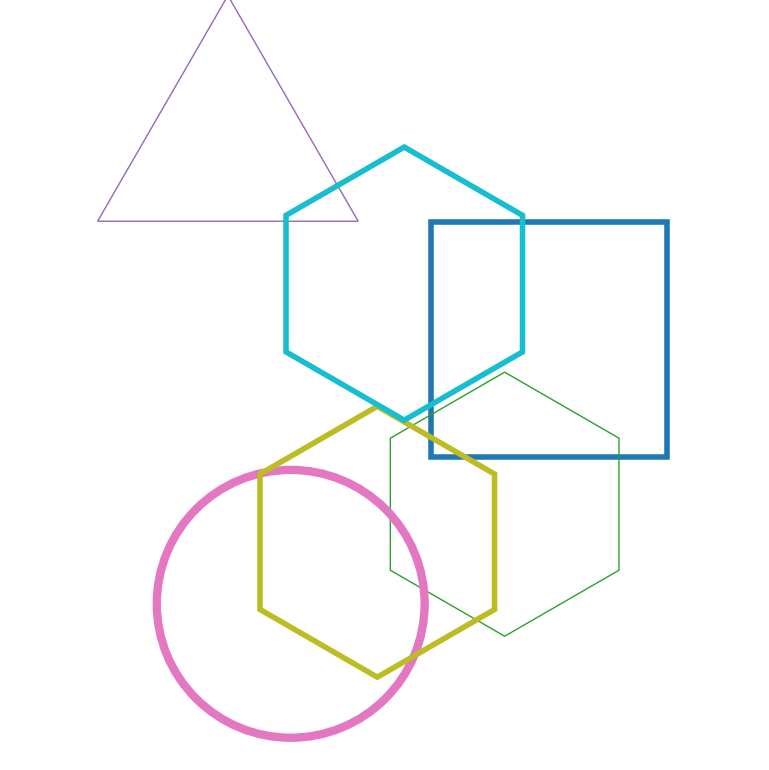[{"shape": "square", "thickness": 2, "radius": 0.76, "center": [0.713, 0.559]}, {"shape": "hexagon", "thickness": 0.5, "radius": 0.86, "center": [0.655, 0.345]}, {"shape": "triangle", "thickness": 0.5, "radius": 0.98, "center": [0.296, 0.81]}, {"shape": "circle", "thickness": 3, "radius": 0.87, "center": [0.378, 0.216]}, {"shape": "hexagon", "thickness": 2, "radius": 0.88, "center": [0.49, 0.296]}, {"shape": "hexagon", "thickness": 2, "radius": 0.89, "center": [0.525, 0.632]}]